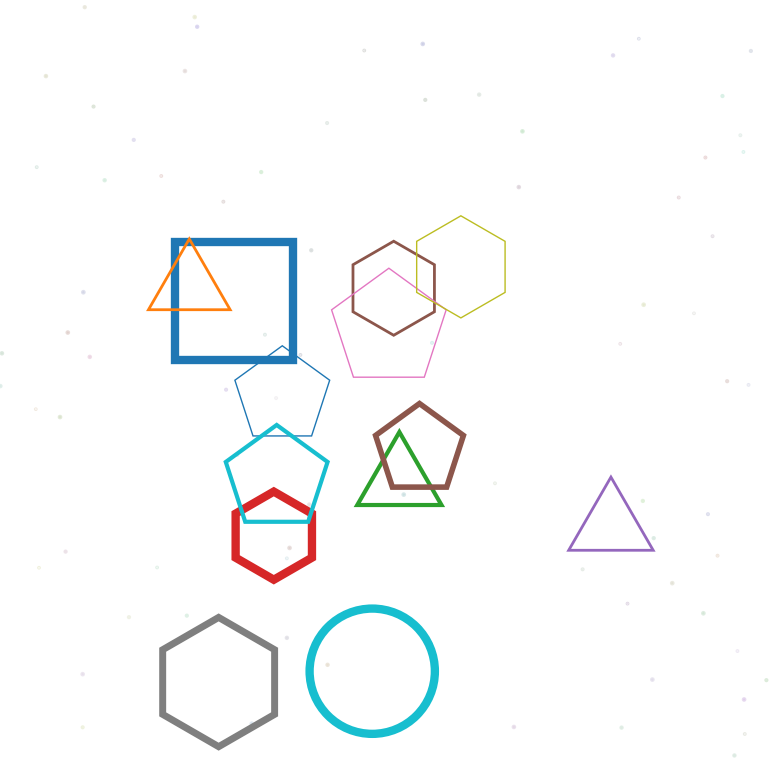[{"shape": "pentagon", "thickness": 0.5, "radius": 0.32, "center": [0.367, 0.486]}, {"shape": "square", "thickness": 3, "radius": 0.38, "center": [0.304, 0.609]}, {"shape": "triangle", "thickness": 1, "radius": 0.31, "center": [0.246, 0.628]}, {"shape": "triangle", "thickness": 1.5, "radius": 0.32, "center": [0.519, 0.376]}, {"shape": "hexagon", "thickness": 3, "radius": 0.29, "center": [0.356, 0.304]}, {"shape": "triangle", "thickness": 1, "radius": 0.32, "center": [0.793, 0.317]}, {"shape": "hexagon", "thickness": 1, "radius": 0.31, "center": [0.511, 0.626]}, {"shape": "pentagon", "thickness": 2, "radius": 0.3, "center": [0.545, 0.416]}, {"shape": "pentagon", "thickness": 0.5, "radius": 0.39, "center": [0.505, 0.573]}, {"shape": "hexagon", "thickness": 2.5, "radius": 0.42, "center": [0.284, 0.114]}, {"shape": "hexagon", "thickness": 0.5, "radius": 0.33, "center": [0.599, 0.653]}, {"shape": "circle", "thickness": 3, "radius": 0.41, "center": [0.483, 0.128]}, {"shape": "pentagon", "thickness": 1.5, "radius": 0.35, "center": [0.359, 0.379]}]